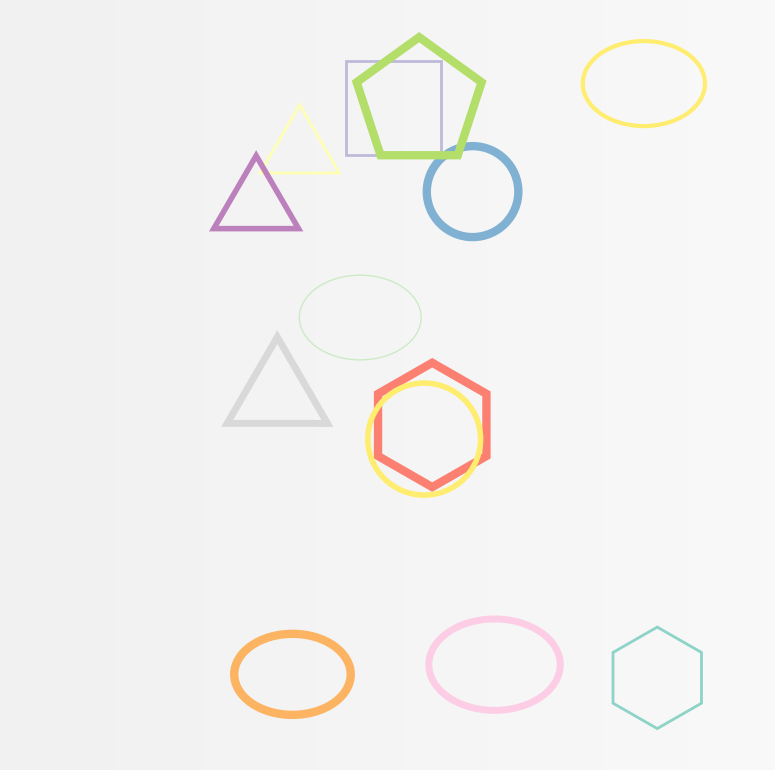[{"shape": "hexagon", "thickness": 1, "radius": 0.33, "center": [0.848, 0.12]}, {"shape": "triangle", "thickness": 1, "radius": 0.29, "center": [0.387, 0.805]}, {"shape": "square", "thickness": 1, "radius": 0.31, "center": [0.507, 0.86]}, {"shape": "hexagon", "thickness": 3, "radius": 0.4, "center": [0.558, 0.448]}, {"shape": "circle", "thickness": 3, "radius": 0.3, "center": [0.61, 0.751]}, {"shape": "oval", "thickness": 3, "radius": 0.38, "center": [0.377, 0.124]}, {"shape": "pentagon", "thickness": 3, "radius": 0.42, "center": [0.541, 0.867]}, {"shape": "oval", "thickness": 2.5, "radius": 0.42, "center": [0.638, 0.137]}, {"shape": "triangle", "thickness": 2.5, "radius": 0.37, "center": [0.358, 0.487]}, {"shape": "triangle", "thickness": 2, "radius": 0.32, "center": [0.331, 0.735]}, {"shape": "oval", "thickness": 0.5, "radius": 0.39, "center": [0.465, 0.588]}, {"shape": "oval", "thickness": 1.5, "radius": 0.39, "center": [0.831, 0.891]}, {"shape": "circle", "thickness": 2, "radius": 0.36, "center": [0.547, 0.43]}]